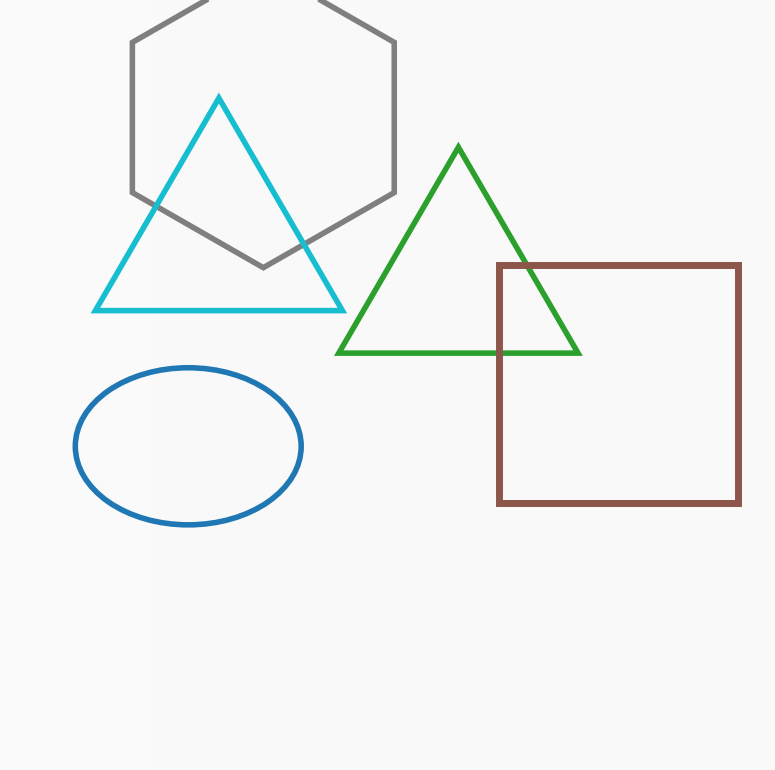[{"shape": "oval", "thickness": 2, "radius": 0.73, "center": [0.243, 0.42]}, {"shape": "triangle", "thickness": 2, "radius": 0.89, "center": [0.591, 0.631]}, {"shape": "square", "thickness": 2.5, "radius": 0.77, "center": [0.798, 0.501]}, {"shape": "hexagon", "thickness": 2, "radius": 0.98, "center": [0.34, 0.847]}, {"shape": "triangle", "thickness": 2, "radius": 0.92, "center": [0.282, 0.689]}]